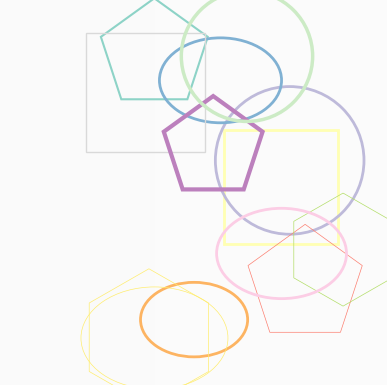[{"shape": "pentagon", "thickness": 1.5, "radius": 0.73, "center": [0.398, 0.859]}, {"shape": "square", "thickness": 2, "radius": 0.74, "center": [0.725, 0.513]}, {"shape": "circle", "thickness": 2, "radius": 0.96, "center": [0.748, 0.583]}, {"shape": "pentagon", "thickness": 0.5, "radius": 0.78, "center": [0.787, 0.262]}, {"shape": "oval", "thickness": 2, "radius": 0.79, "center": [0.569, 0.791]}, {"shape": "oval", "thickness": 2, "radius": 0.69, "center": [0.501, 0.17]}, {"shape": "hexagon", "thickness": 0.5, "radius": 0.73, "center": [0.885, 0.352]}, {"shape": "oval", "thickness": 2, "radius": 0.84, "center": [0.727, 0.342]}, {"shape": "square", "thickness": 1, "radius": 0.77, "center": [0.376, 0.76]}, {"shape": "pentagon", "thickness": 3, "radius": 0.67, "center": [0.55, 0.616]}, {"shape": "circle", "thickness": 2.5, "radius": 0.85, "center": [0.637, 0.854]}, {"shape": "hexagon", "thickness": 0.5, "radius": 0.89, "center": [0.384, 0.124]}, {"shape": "oval", "thickness": 0.5, "radius": 0.95, "center": [0.399, 0.122]}]